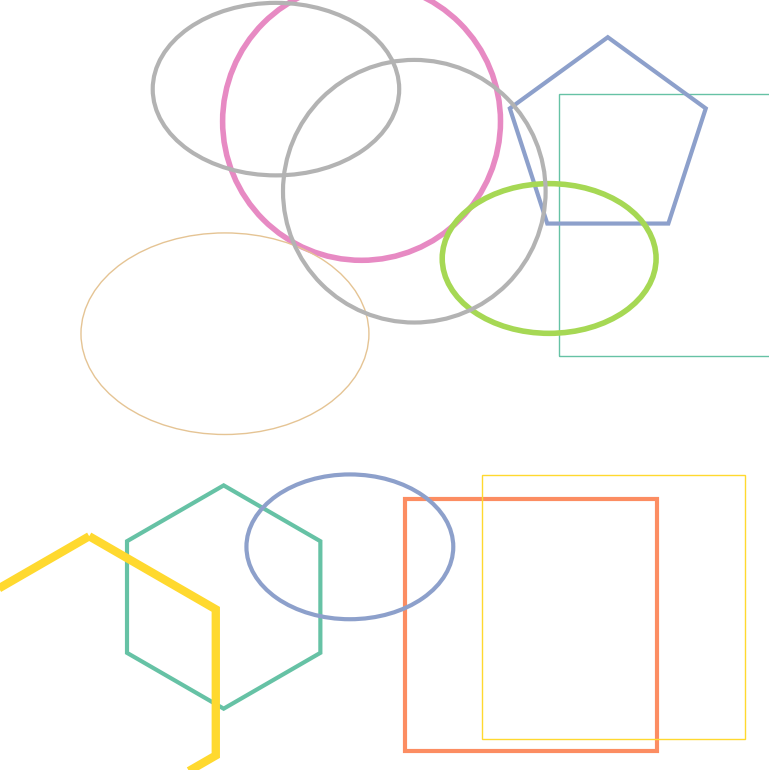[{"shape": "hexagon", "thickness": 1.5, "radius": 0.72, "center": [0.291, 0.225]}, {"shape": "square", "thickness": 0.5, "radius": 0.85, "center": [0.895, 0.708]}, {"shape": "square", "thickness": 1.5, "radius": 0.82, "center": [0.689, 0.189]}, {"shape": "pentagon", "thickness": 1.5, "radius": 0.67, "center": [0.789, 0.818]}, {"shape": "oval", "thickness": 1.5, "radius": 0.67, "center": [0.454, 0.29]}, {"shape": "circle", "thickness": 2, "radius": 0.9, "center": [0.47, 0.842]}, {"shape": "oval", "thickness": 2, "radius": 0.69, "center": [0.713, 0.664]}, {"shape": "hexagon", "thickness": 3, "radius": 0.95, "center": [0.116, 0.114]}, {"shape": "square", "thickness": 0.5, "radius": 0.86, "center": [0.797, 0.212]}, {"shape": "oval", "thickness": 0.5, "radius": 0.93, "center": [0.292, 0.567]}, {"shape": "circle", "thickness": 1.5, "radius": 0.85, "center": [0.538, 0.752]}, {"shape": "oval", "thickness": 1.5, "radius": 0.8, "center": [0.358, 0.884]}]